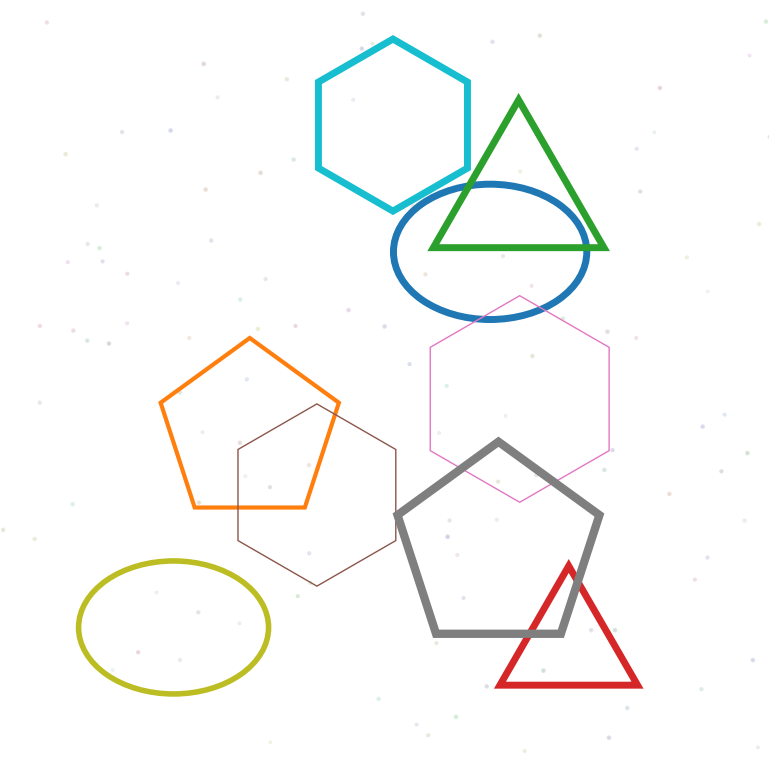[{"shape": "oval", "thickness": 2.5, "radius": 0.63, "center": [0.637, 0.673]}, {"shape": "pentagon", "thickness": 1.5, "radius": 0.61, "center": [0.324, 0.439]}, {"shape": "triangle", "thickness": 2.5, "radius": 0.64, "center": [0.674, 0.742]}, {"shape": "triangle", "thickness": 2.5, "radius": 0.52, "center": [0.739, 0.162]}, {"shape": "hexagon", "thickness": 0.5, "radius": 0.59, "center": [0.412, 0.357]}, {"shape": "hexagon", "thickness": 0.5, "radius": 0.67, "center": [0.675, 0.482]}, {"shape": "pentagon", "thickness": 3, "radius": 0.69, "center": [0.647, 0.288]}, {"shape": "oval", "thickness": 2, "radius": 0.62, "center": [0.225, 0.185]}, {"shape": "hexagon", "thickness": 2.5, "radius": 0.56, "center": [0.51, 0.838]}]